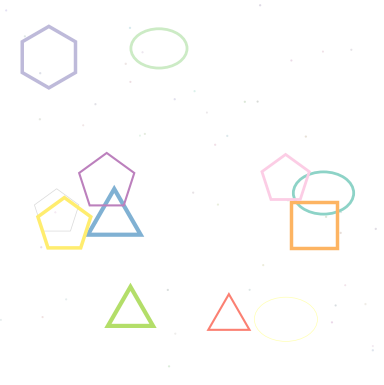[{"shape": "oval", "thickness": 2, "radius": 0.39, "center": [0.84, 0.499]}, {"shape": "oval", "thickness": 0.5, "radius": 0.41, "center": [0.743, 0.171]}, {"shape": "hexagon", "thickness": 2.5, "radius": 0.4, "center": [0.127, 0.852]}, {"shape": "triangle", "thickness": 1.5, "radius": 0.31, "center": [0.595, 0.174]}, {"shape": "triangle", "thickness": 3, "radius": 0.4, "center": [0.297, 0.43]}, {"shape": "square", "thickness": 2.5, "radius": 0.3, "center": [0.816, 0.415]}, {"shape": "triangle", "thickness": 3, "radius": 0.34, "center": [0.339, 0.187]}, {"shape": "pentagon", "thickness": 2, "radius": 0.32, "center": [0.742, 0.534]}, {"shape": "pentagon", "thickness": 0.5, "radius": 0.3, "center": [0.147, 0.449]}, {"shape": "pentagon", "thickness": 1.5, "radius": 0.38, "center": [0.277, 0.527]}, {"shape": "oval", "thickness": 2, "radius": 0.36, "center": [0.413, 0.874]}, {"shape": "pentagon", "thickness": 2.5, "radius": 0.36, "center": [0.167, 0.415]}]